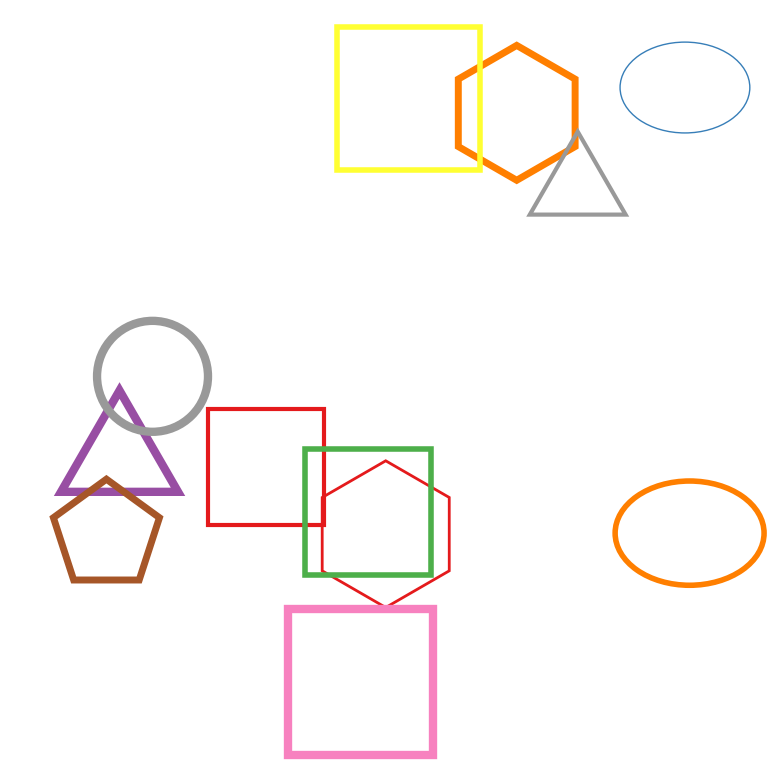[{"shape": "hexagon", "thickness": 1, "radius": 0.48, "center": [0.501, 0.306]}, {"shape": "square", "thickness": 1.5, "radius": 0.38, "center": [0.345, 0.394]}, {"shape": "oval", "thickness": 0.5, "radius": 0.42, "center": [0.89, 0.886]}, {"shape": "square", "thickness": 2, "radius": 0.41, "center": [0.478, 0.335]}, {"shape": "triangle", "thickness": 3, "radius": 0.44, "center": [0.155, 0.405]}, {"shape": "hexagon", "thickness": 2.5, "radius": 0.44, "center": [0.671, 0.853]}, {"shape": "oval", "thickness": 2, "radius": 0.48, "center": [0.896, 0.308]}, {"shape": "square", "thickness": 2, "radius": 0.46, "center": [0.53, 0.872]}, {"shape": "pentagon", "thickness": 2.5, "radius": 0.36, "center": [0.138, 0.305]}, {"shape": "square", "thickness": 3, "radius": 0.47, "center": [0.468, 0.114]}, {"shape": "triangle", "thickness": 1.5, "radius": 0.36, "center": [0.75, 0.757]}, {"shape": "circle", "thickness": 3, "radius": 0.36, "center": [0.198, 0.511]}]